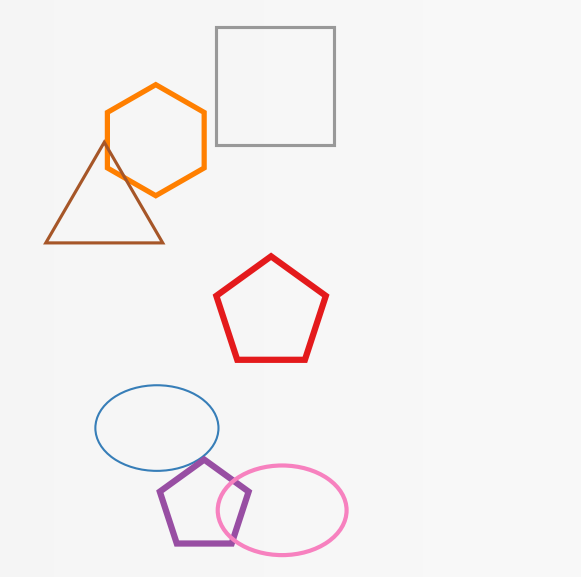[{"shape": "pentagon", "thickness": 3, "radius": 0.5, "center": [0.466, 0.456]}, {"shape": "oval", "thickness": 1, "radius": 0.53, "center": [0.27, 0.258]}, {"shape": "pentagon", "thickness": 3, "radius": 0.4, "center": [0.351, 0.123]}, {"shape": "hexagon", "thickness": 2.5, "radius": 0.48, "center": [0.268, 0.756]}, {"shape": "triangle", "thickness": 1.5, "radius": 0.58, "center": [0.179, 0.637]}, {"shape": "oval", "thickness": 2, "radius": 0.55, "center": [0.485, 0.115]}, {"shape": "square", "thickness": 1.5, "radius": 0.51, "center": [0.472, 0.85]}]